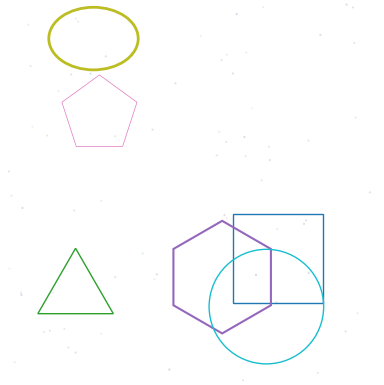[{"shape": "square", "thickness": 1, "radius": 0.58, "center": [0.722, 0.328]}, {"shape": "triangle", "thickness": 1, "radius": 0.57, "center": [0.196, 0.242]}, {"shape": "hexagon", "thickness": 1.5, "radius": 0.73, "center": [0.577, 0.28]}, {"shape": "pentagon", "thickness": 0.5, "radius": 0.51, "center": [0.258, 0.703]}, {"shape": "oval", "thickness": 2, "radius": 0.58, "center": [0.243, 0.9]}, {"shape": "circle", "thickness": 1, "radius": 0.74, "center": [0.692, 0.204]}]